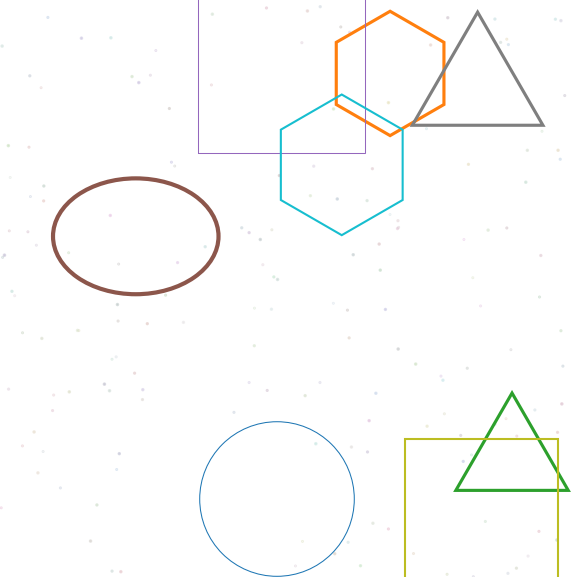[{"shape": "circle", "thickness": 0.5, "radius": 0.67, "center": [0.48, 0.135]}, {"shape": "hexagon", "thickness": 1.5, "radius": 0.54, "center": [0.676, 0.872]}, {"shape": "triangle", "thickness": 1.5, "radius": 0.56, "center": [0.887, 0.206]}, {"shape": "square", "thickness": 0.5, "radius": 0.72, "center": [0.487, 0.879]}, {"shape": "oval", "thickness": 2, "radius": 0.72, "center": [0.235, 0.59]}, {"shape": "triangle", "thickness": 1.5, "radius": 0.65, "center": [0.827, 0.848]}, {"shape": "square", "thickness": 1, "radius": 0.67, "center": [0.834, 0.105]}, {"shape": "hexagon", "thickness": 1, "radius": 0.61, "center": [0.592, 0.714]}]